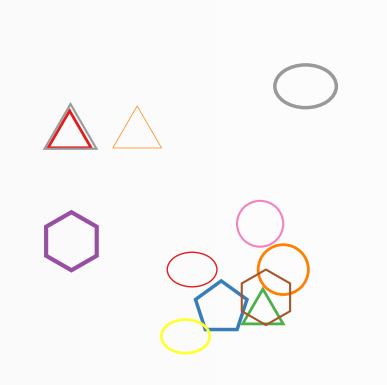[{"shape": "triangle", "thickness": 2, "radius": 0.32, "center": [0.18, 0.648]}, {"shape": "oval", "thickness": 1, "radius": 0.32, "center": [0.496, 0.3]}, {"shape": "pentagon", "thickness": 2.5, "radius": 0.35, "center": [0.571, 0.201]}, {"shape": "triangle", "thickness": 2, "radius": 0.3, "center": [0.678, 0.189]}, {"shape": "hexagon", "thickness": 3, "radius": 0.38, "center": [0.184, 0.373]}, {"shape": "triangle", "thickness": 0.5, "radius": 0.36, "center": [0.354, 0.652]}, {"shape": "circle", "thickness": 2, "radius": 0.32, "center": [0.731, 0.3]}, {"shape": "oval", "thickness": 2, "radius": 0.31, "center": [0.479, 0.126]}, {"shape": "hexagon", "thickness": 1.5, "radius": 0.36, "center": [0.686, 0.228]}, {"shape": "circle", "thickness": 1.5, "radius": 0.3, "center": [0.671, 0.419]}, {"shape": "triangle", "thickness": 1.5, "radius": 0.39, "center": [0.182, 0.652]}, {"shape": "oval", "thickness": 2.5, "radius": 0.4, "center": [0.789, 0.776]}]